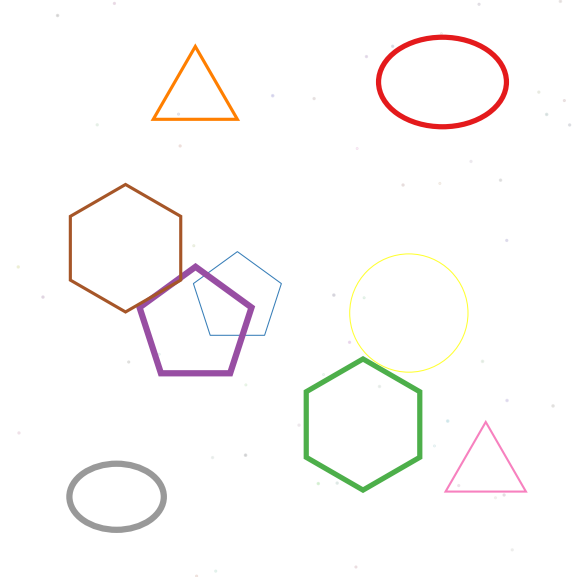[{"shape": "oval", "thickness": 2.5, "radius": 0.55, "center": [0.766, 0.857]}, {"shape": "pentagon", "thickness": 0.5, "radius": 0.4, "center": [0.411, 0.483]}, {"shape": "hexagon", "thickness": 2.5, "radius": 0.57, "center": [0.629, 0.264]}, {"shape": "pentagon", "thickness": 3, "radius": 0.51, "center": [0.339, 0.435]}, {"shape": "triangle", "thickness": 1.5, "radius": 0.42, "center": [0.338, 0.835]}, {"shape": "circle", "thickness": 0.5, "radius": 0.51, "center": [0.708, 0.457]}, {"shape": "hexagon", "thickness": 1.5, "radius": 0.55, "center": [0.217, 0.569]}, {"shape": "triangle", "thickness": 1, "radius": 0.4, "center": [0.841, 0.188]}, {"shape": "oval", "thickness": 3, "radius": 0.41, "center": [0.202, 0.139]}]